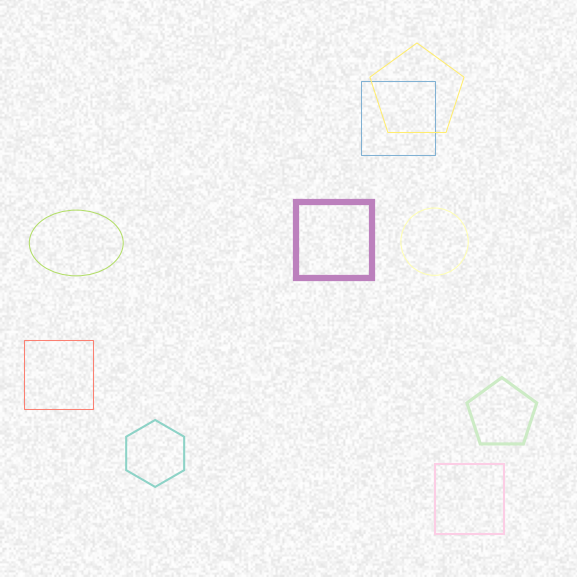[{"shape": "hexagon", "thickness": 1, "radius": 0.29, "center": [0.269, 0.214]}, {"shape": "circle", "thickness": 0.5, "radius": 0.29, "center": [0.752, 0.581]}, {"shape": "square", "thickness": 0.5, "radius": 0.3, "center": [0.102, 0.351]}, {"shape": "square", "thickness": 0.5, "radius": 0.32, "center": [0.689, 0.795]}, {"shape": "oval", "thickness": 0.5, "radius": 0.41, "center": [0.132, 0.578]}, {"shape": "square", "thickness": 1, "radius": 0.3, "center": [0.813, 0.135]}, {"shape": "square", "thickness": 3, "radius": 0.33, "center": [0.578, 0.584]}, {"shape": "pentagon", "thickness": 1.5, "radius": 0.32, "center": [0.869, 0.282]}, {"shape": "pentagon", "thickness": 0.5, "radius": 0.43, "center": [0.722, 0.839]}]